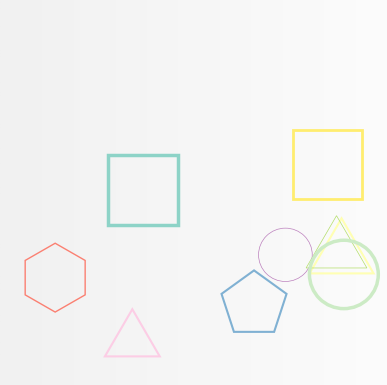[{"shape": "square", "thickness": 2.5, "radius": 0.45, "center": [0.37, 0.506]}, {"shape": "triangle", "thickness": 1.5, "radius": 0.48, "center": [0.881, 0.338]}, {"shape": "hexagon", "thickness": 1, "radius": 0.45, "center": [0.142, 0.279]}, {"shape": "pentagon", "thickness": 1.5, "radius": 0.44, "center": [0.656, 0.209]}, {"shape": "triangle", "thickness": 0.5, "radius": 0.45, "center": [0.868, 0.349]}, {"shape": "triangle", "thickness": 1.5, "radius": 0.41, "center": [0.341, 0.115]}, {"shape": "circle", "thickness": 0.5, "radius": 0.35, "center": [0.736, 0.338]}, {"shape": "circle", "thickness": 2.5, "radius": 0.44, "center": [0.887, 0.287]}, {"shape": "square", "thickness": 2, "radius": 0.45, "center": [0.845, 0.572]}]